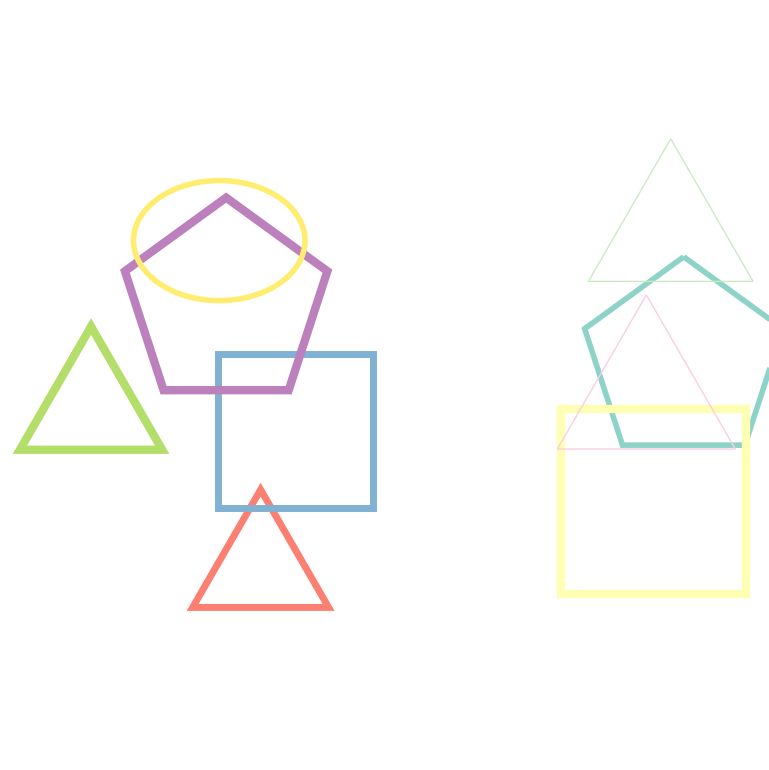[{"shape": "pentagon", "thickness": 2, "radius": 0.68, "center": [0.888, 0.531]}, {"shape": "square", "thickness": 3, "radius": 0.6, "center": [0.849, 0.349]}, {"shape": "triangle", "thickness": 2.5, "radius": 0.51, "center": [0.338, 0.262]}, {"shape": "square", "thickness": 2.5, "radius": 0.5, "center": [0.384, 0.441]}, {"shape": "triangle", "thickness": 3, "radius": 0.53, "center": [0.118, 0.469]}, {"shape": "triangle", "thickness": 0.5, "radius": 0.67, "center": [0.839, 0.484]}, {"shape": "pentagon", "thickness": 3, "radius": 0.69, "center": [0.294, 0.605]}, {"shape": "triangle", "thickness": 0.5, "radius": 0.62, "center": [0.871, 0.696]}, {"shape": "oval", "thickness": 2, "radius": 0.56, "center": [0.285, 0.688]}]